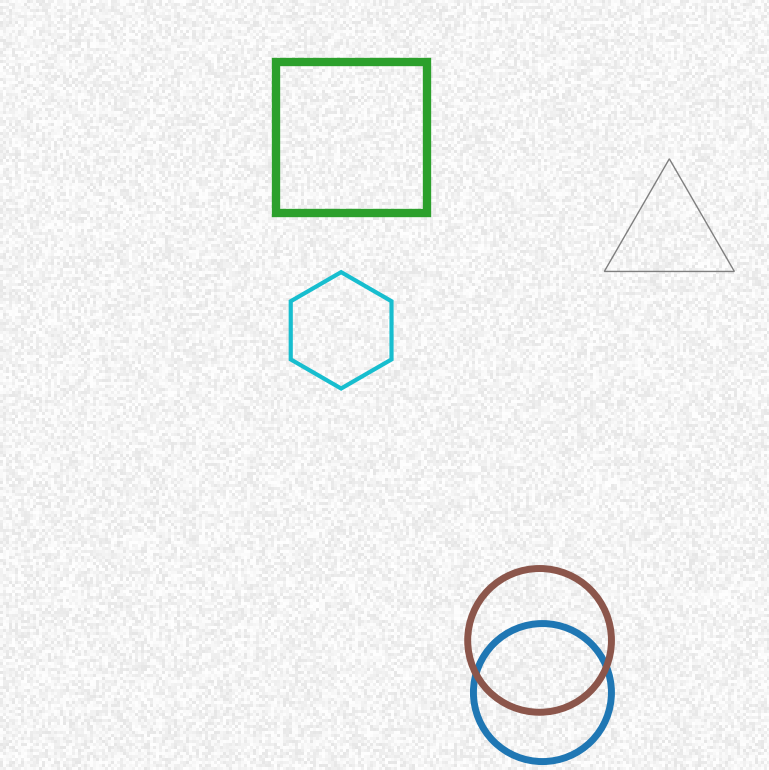[{"shape": "circle", "thickness": 2.5, "radius": 0.45, "center": [0.704, 0.101]}, {"shape": "square", "thickness": 3, "radius": 0.49, "center": [0.457, 0.821]}, {"shape": "circle", "thickness": 2.5, "radius": 0.47, "center": [0.701, 0.168]}, {"shape": "triangle", "thickness": 0.5, "radius": 0.49, "center": [0.869, 0.696]}, {"shape": "hexagon", "thickness": 1.5, "radius": 0.38, "center": [0.443, 0.571]}]